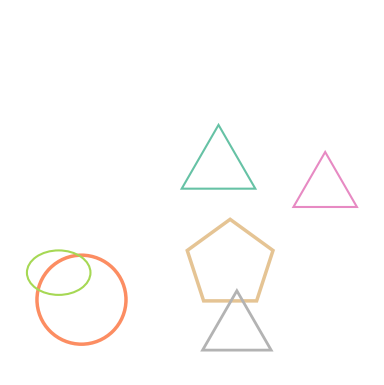[{"shape": "triangle", "thickness": 1.5, "radius": 0.55, "center": [0.568, 0.565]}, {"shape": "circle", "thickness": 2.5, "radius": 0.58, "center": [0.212, 0.222]}, {"shape": "triangle", "thickness": 1.5, "radius": 0.48, "center": [0.845, 0.51]}, {"shape": "oval", "thickness": 1.5, "radius": 0.41, "center": [0.152, 0.292]}, {"shape": "pentagon", "thickness": 2.5, "radius": 0.59, "center": [0.598, 0.313]}, {"shape": "triangle", "thickness": 2, "radius": 0.51, "center": [0.615, 0.142]}]